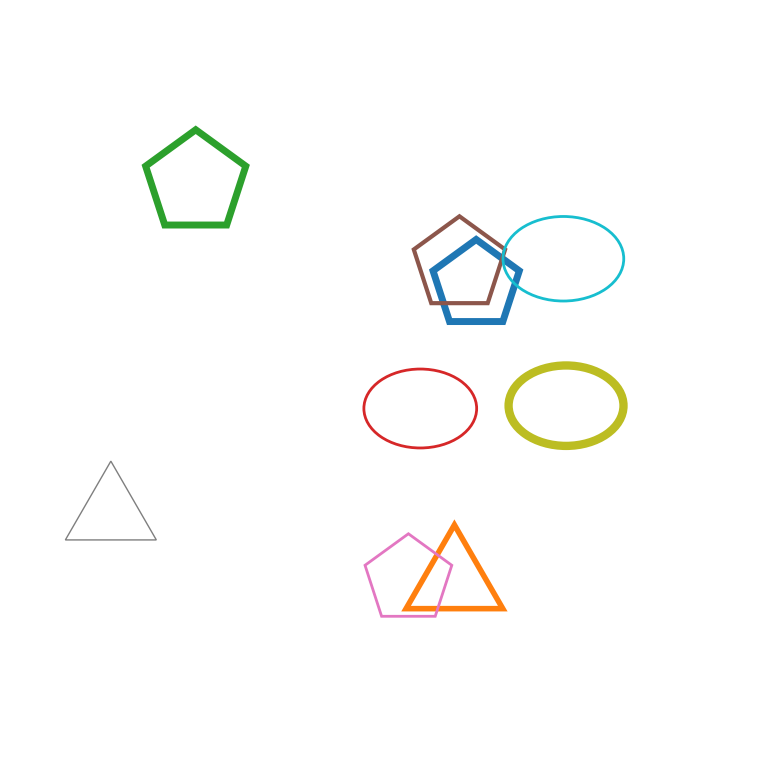[{"shape": "pentagon", "thickness": 2.5, "radius": 0.29, "center": [0.618, 0.63]}, {"shape": "triangle", "thickness": 2, "radius": 0.36, "center": [0.59, 0.246]}, {"shape": "pentagon", "thickness": 2.5, "radius": 0.34, "center": [0.254, 0.763]}, {"shape": "oval", "thickness": 1, "radius": 0.37, "center": [0.546, 0.469]}, {"shape": "pentagon", "thickness": 1.5, "radius": 0.31, "center": [0.597, 0.657]}, {"shape": "pentagon", "thickness": 1, "radius": 0.3, "center": [0.53, 0.248]}, {"shape": "triangle", "thickness": 0.5, "radius": 0.34, "center": [0.144, 0.333]}, {"shape": "oval", "thickness": 3, "radius": 0.37, "center": [0.735, 0.473]}, {"shape": "oval", "thickness": 1, "radius": 0.39, "center": [0.732, 0.664]}]